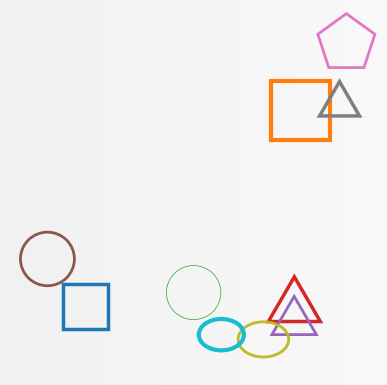[{"shape": "square", "thickness": 2.5, "radius": 0.29, "center": [0.221, 0.205]}, {"shape": "square", "thickness": 3, "radius": 0.38, "center": [0.775, 0.713]}, {"shape": "circle", "thickness": 0.5, "radius": 0.35, "center": [0.5, 0.24]}, {"shape": "triangle", "thickness": 2.5, "radius": 0.39, "center": [0.76, 0.204]}, {"shape": "triangle", "thickness": 2, "radius": 0.33, "center": [0.759, 0.164]}, {"shape": "circle", "thickness": 2, "radius": 0.35, "center": [0.122, 0.327]}, {"shape": "pentagon", "thickness": 2, "radius": 0.39, "center": [0.894, 0.887]}, {"shape": "triangle", "thickness": 2.5, "radius": 0.3, "center": [0.876, 0.729]}, {"shape": "oval", "thickness": 2, "radius": 0.33, "center": [0.68, 0.118]}, {"shape": "oval", "thickness": 3, "radius": 0.29, "center": [0.571, 0.131]}]